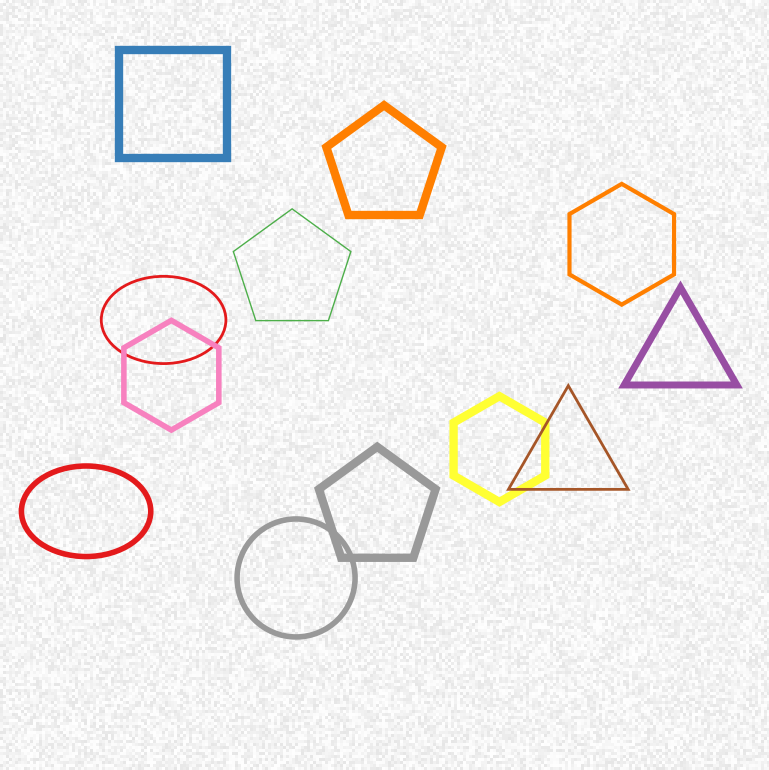[{"shape": "oval", "thickness": 2, "radius": 0.42, "center": [0.112, 0.336]}, {"shape": "oval", "thickness": 1, "radius": 0.4, "center": [0.212, 0.584]}, {"shape": "square", "thickness": 3, "radius": 0.35, "center": [0.224, 0.865]}, {"shape": "pentagon", "thickness": 0.5, "radius": 0.4, "center": [0.379, 0.649]}, {"shape": "triangle", "thickness": 2.5, "radius": 0.42, "center": [0.884, 0.542]}, {"shape": "hexagon", "thickness": 1.5, "radius": 0.39, "center": [0.807, 0.683]}, {"shape": "pentagon", "thickness": 3, "radius": 0.39, "center": [0.499, 0.785]}, {"shape": "hexagon", "thickness": 3, "radius": 0.34, "center": [0.649, 0.417]}, {"shape": "triangle", "thickness": 1, "radius": 0.45, "center": [0.738, 0.409]}, {"shape": "hexagon", "thickness": 2, "radius": 0.36, "center": [0.223, 0.513]}, {"shape": "pentagon", "thickness": 3, "radius": 0.4, "center": [0.49, 0.34]}, {"shape": "circle", "thickness": 2, "radius": 0.38, "center": [0.385, 0.249]}]